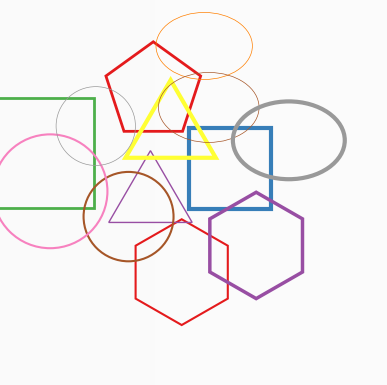[{"shape": "pentagon", "thickness": 2, "radius": 0.64, "center": [0.396, 0.763]}, {"shape": "hexagon", "thickness": 1.5, "radius": 0.69, "center": [0.469, 0.293]}, {"shape": "square", "thickness": 3, "radius": 0.53, "center": [0.594, 0.563]}, {"shape": "square", "thickness": 2, "radius": 0.72, "center": [0.1, 0.603]}, {"shape": "hexagon", "thickness": 2.5, "radius": 0.69, "center": [0.661, 0.362]}, {"shape": "triangle", "thickness": 1, "radius": 0.62, "center": [0.388, 0.484]}, {"shape": "oval", "thickness": 0.5, "radius": 0.62, "center": [0.527, 0.881]}, {"shape": "triangle", "thickness": 3, "radius": 0.67, "center": [0.44, 0.657]}, {"shape": "oval", "thickness": 0.5, "radius": 0.65, "center": [0.539, 0.721]}, {"shape": "circle", "thickness": 1.5, "radius": 0.58, "center": [0.332, 0.437]}, {"shape": "circle", "thickness": 1.5, "radius": 0.74, "center": [0.129, 0.503]}, {"shape": "circle", "thickness": 0.5, "radius": 0.51, "center": [0.247, 0.673]}, {"shape": "oval", "thickness": 3, "radius": 0.72, "center": [0.745, 0.636]}]